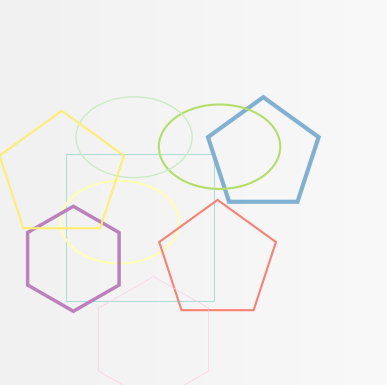[{"shape": "square", "thickness": 0.5, "radius": 0.95, "center": [0.362, 0.41]}, {"shape": "oval", "thickness": 1.5, "radius": 0.77, "center": [0.309, 0.423]}, {"shape": "pentagon", "thickness": 1.5, "radius": 0.79, "center": [0.562, 0.322]}, {"shape": "pentagon", "thickness": 3, "radius": 0.75, "center": [0.679, 0.597]}, {"shape": "oval", "thickness": 1.5, "radius": 0.78, "center": [0.567, 0.619]}, {"shape": "hexagon", "thickness": 0.5, "radius": 0.82, "center": [0.396, 0.118]}, {"shape": "hexagon", "thickness": 2.5, "radius": 0.68, "center": [0.189, 0.328]}, {"shape": "oval", "thickness": 1, "radius": 0.75, "center": [0.346, 0.644]}, {"shape": "pentagon", "thickness": 1.5, "radius": 0.84, "center": [0.159, 0.544]}]